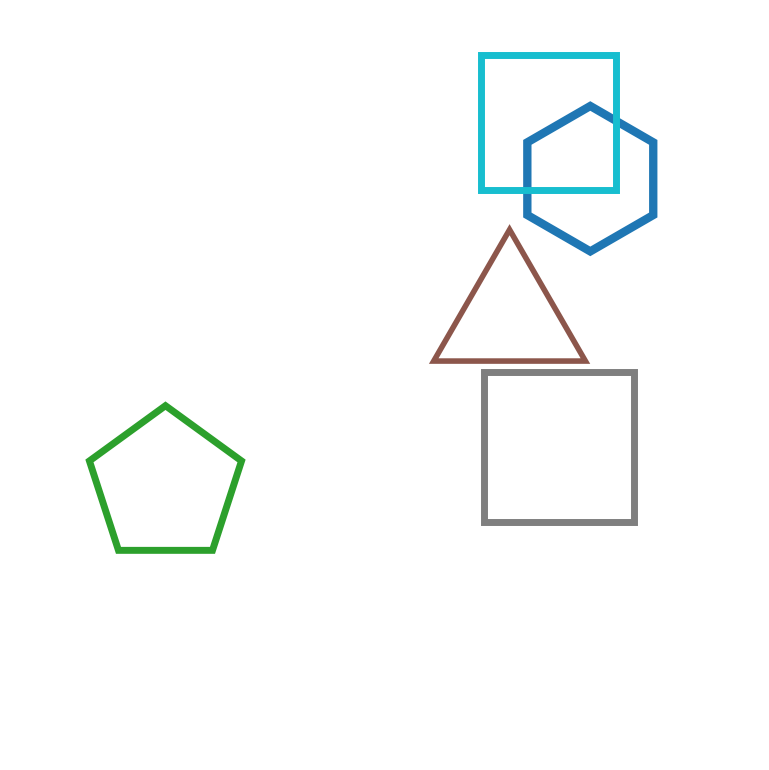[{"shape": "hexagon", "thickness": 3, "radius": 0.47, "center": [0.767, 0.768]}, {"shape": "pentagon", "thickness": 2.5, "radius": 0.52, "center": [0.215, 0.369]}, {"shape": "triangle", "thickness": 2, "radius": 0.57, "center": [0.662, 0.588]}, {"shape": "square", "thickness": 2.5, "radius": 0.48, "center": [0.726, 0.42]}, {"shape": "square", "thickness": 2.5, "radius": 0.44, "center": [0.712, 0.841]}]